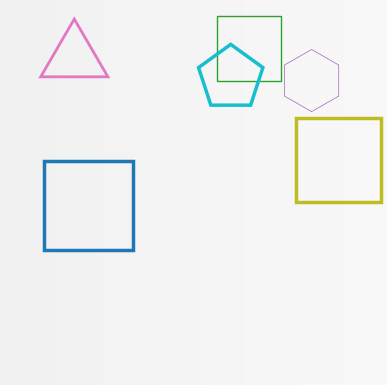[{"shape": "square", "thickness": 2.5, "radius": 0.58, "center": [0.228, 0.466]}, {"shape": "square", "thickness": 1, "radius": 0.42, "center": [0.642, 0.874]}, {"shape": "hexagon", "thickness": 0.5, "radius": 0.4, "center": [0.804, 0.791]}, {"shape": "triangle", "thickness": 2, "radius": 0.5, "center": [0.192, 0.851]}, {"shape": "square", "thickness": 2.5, "radius": 0.54, "center": [0.874, 0.586]}, {"shape": "pentagon", "thickness": 2.5, "radius": 0.44, "center": [0.595, 0.797]}]